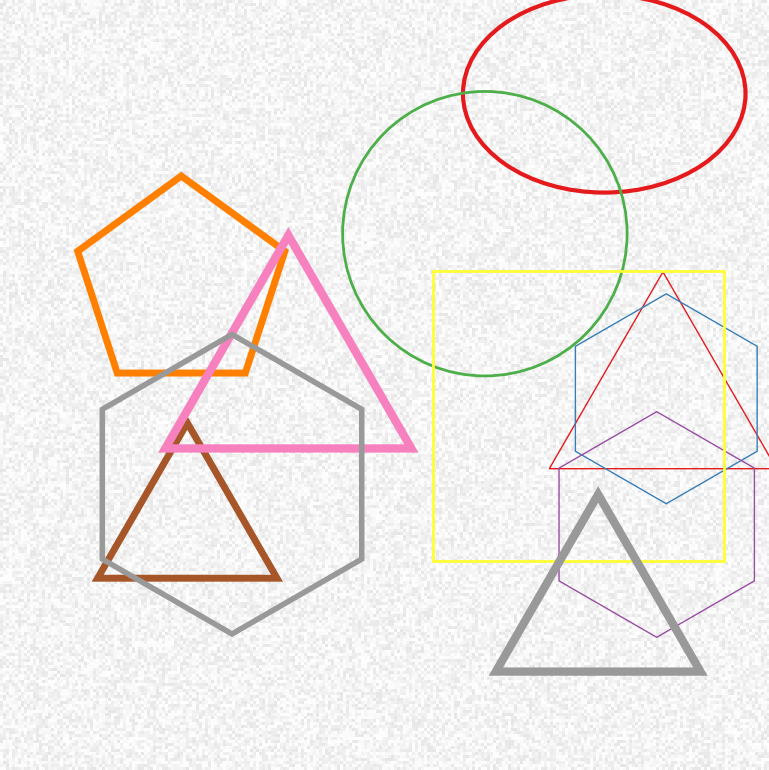[{"shape": "triangle", "thickness": 0.5, "radius": 0.85, "center": [0.861, 0.476]}, {"shape": "oval", "thickness": 1.5, "radius": 0.92, "center": [0.785, 0.878]}, {"shape": "hexagon", "thickness": 0.5, "radius": 0.68, "center": [0.865, 0.482]}, {"shape": "circle", "thickness": 1, "radius": 0.92, "center": [0.63, 0.697]}, {"shape": "hexagon", "thickness": 0.5, "radius": 0.73, "center": [0.853, 0.319]}, {"shape": "pentagon", "thickness": 2.5, "radius": 0.71, "center": [0.235, 0.63]}, {"shape": "square", "thickness": 1, "radius": 0.94, "center": [0.751, 0.46]}, {"shape": "triangle", "thickness": 2.5, "radius": 0.67, "center": [0.243, 0.316]}, {"shape": "triangle", "thickness": 3, "radius": 0.92, "center": [0.374, 0.51]}, {"shape": "hexagon", "thickness": 2, "radius": 0.97, "center": [0.301, 0.371]}, {"shape": "triangle", "thickness": 3, "radius": 0.77, "center": [0.777, 0.204]}]